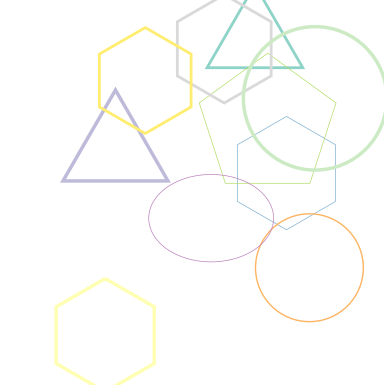[{"shape": "triangle", "thickness": 2, "radius": 0.72, "center": [0.662, 0.896]}, {"shape": "hexagon", "thickness": 2.5, "radius": 0.74, "center": [0.273, 0.129]}, {"shape": "triangle", "thickness": 2.5, "radius": 0.79, "center": [0.3, 0.609]}, {"shape": "hexagon", "thickness": 0.5, "radius": 0.74, "center": [0.744, 0.55]}, {"shape": "circle", "thickness": 1, "radius": 0.7, "center": [0.804, 0.305]}, {"shape": "pentagon", "thickness": 0.5, "radius": 0.93, "center": [0.695, 0.675]}, {"shape": "hexagon", "thickness": 2, "radius": 0.7, "center": [0.582, 0.873]}, {"shape": "oval", "thickness": 0.5, "radius": 0.81, "center": [0.548, 0.433]}, {"shape": "circle", "thickness": 2.5, "radius": 0.93, "center": [0.818, 0.745]}, {"shape": "hexagon", "thickness": 2, "radius": 0.69, "center": [0.377, 0.791]}]